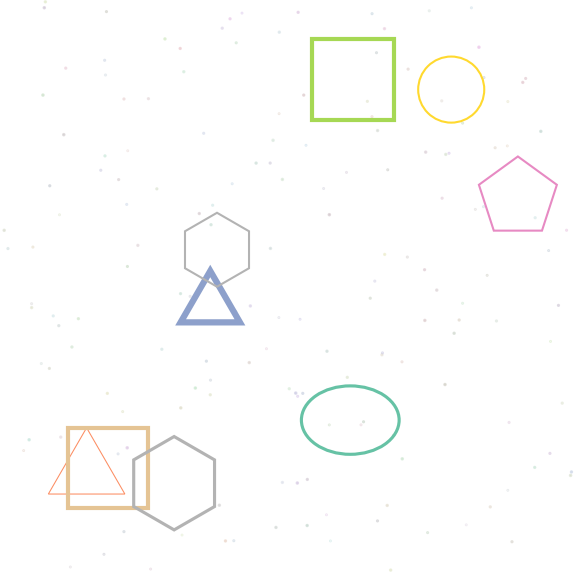[{"shape": "oval", "thickness": 1.5, "radius": 0.42, "center": [0.607, 0.272]}, {"shape": "triangle", "thickness": 0.5, "radius": 0.38, "center": [0.15, 0.182]}, {"shape": "triangle", "thickness": 3, "radius": 0.3, "center": [0.364, 0.471]}, {"shape": "pentagon", "thickness": 1, "radius": 0.35, "center": [0.897, 0.657]}, {"shape": "square", "thickness": 2, "radius": 0.35, "center": [0.611, 0.861]}, {"shape": "circle", "thickness": 1, "radius": 0.29, "center": [0.781, 0.844]}, {"shape": "square", "thickness": 2, "radius": 0.35, "center": [0.187, 0.189]}, {"shape": "hexagon", "thickness": 1.5, "radius": 0.4, "center": [0.302, 0.162]}, {"shape": "hexagon", "thickness": 1, "radius": 0.32, "center": [0.376, 0.567]}]